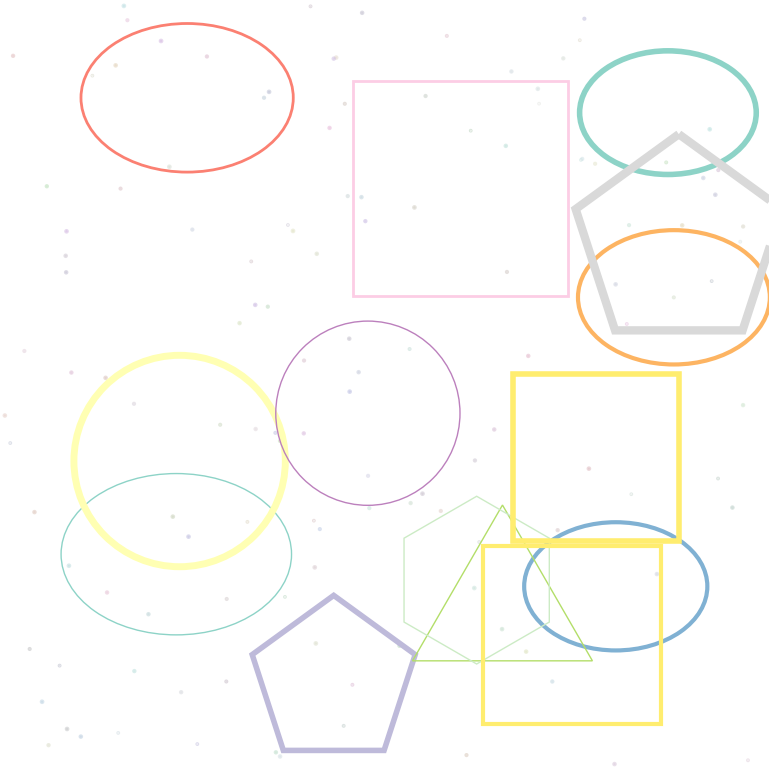[{"shape": "oval", "thickness": 2, "radius": 0.57, "center": [0.867, 0.854]}, {"shape": "oval", "thickness": 0.5, "radius": 0.75, "center": [0.229, 0.28]}, {"shape": "circle", "thickness": 2.5, "radius": 0.69, "center": [0.233, 0.401]}, {"shape": "pentagon", "thickness": 2, "radius": 0.56, "center": [0.433, 0.115]}, {"shape": "oval", "thickness": 1, "radius": 0.69, "center": [0.243, 0.873]}, {"shape": "oval", "thickness": 1.5, "radius": 0.59, "center": [0.8, 0.239]}, {"shape": "oval", "thickness": 1.5, "radius": 0.62, "center": [0.875, 0.614]}, {"shape": "triangle", "thickness": 0.5, "radius": 0.67, "center": [0.653, 0.209]}, {"shape": "square", "thickness": 1, "radius": 0.7, "center": [0.598, 0.755]}, {"shape": "pentagon", "thickness": 3, "radius": 0.7, "center": [0.882, 0.685]}, {"shape": "circle", "thickness": 0.5, "radius": 0.6, "center": [0.478, 0.463]}, {"shape": "hexagon", "thickness": 0.5, "radius": 0.54, "center": [0.619, 0.247]}, {"shape": "square", "thickness": 2, "radius": 0.54, "center": [0.774, 0.406]}, {"shape": "square", "thickness": 1.5, "radius": 0.58, "center": [0.743, 0.176]}]